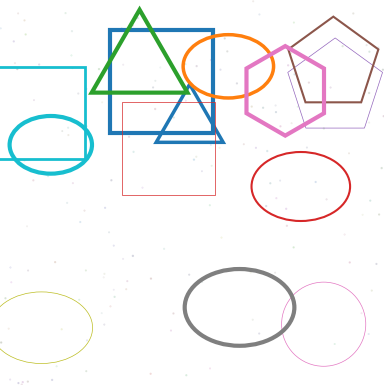[{"shape": "triangle", "thickness": 2.5, "radius": 0.5, "center": [0.493, 0.681]}, {"shape": "square", "thickness": 3, "radius": 0.67, "center": [0.42, 0.788]}, {"shape": "oval", "thickness": 2.5, "radius": 0.59, "center": [0.593, 0.828]}, {"shape": "triangle", "thickness": 3, "radius": 0.72, "center": [0.363, 0.831]}, {"shape": "oval", "thickness": 1.5, "radius": 0.64, "center": [0.781, 0.516]}, {"shape": "square", "thickness": 0.5, "radius": 0.61, "center": [0.437, 0.614]}, {"shape": "pentagon", "thickness": 0.5, "radius": 0.65, "center": [0.871, 0.772]}, {"shape": "pentagon", "thickness": 1.5, "radius": 0.62, "center": [0.866, 0.834]}, {"shape": "circle", "thickness": 0.5, "radius": 0.55, "center": [0.841, 0.158]}, {"shape": "hexagon", "thickness": 3, "radius": 0.58, "center": [0.741, 0.764]}, {"shape": "oval", "thickness": 3, "radius": 0.71, "center": [0.622, 0.202]}, {"shape": "oval", "thickness": 0.5, "radius": 0.66, "center": [0.108, 0.149]}, {"shape": "square", "thickness": 2, "radius": 0.59, "center": [0.101, 0.706]}, {"shape": "oval", "thickness": 3, "radius": 0.54, "center": [0.132, 0.624]}]